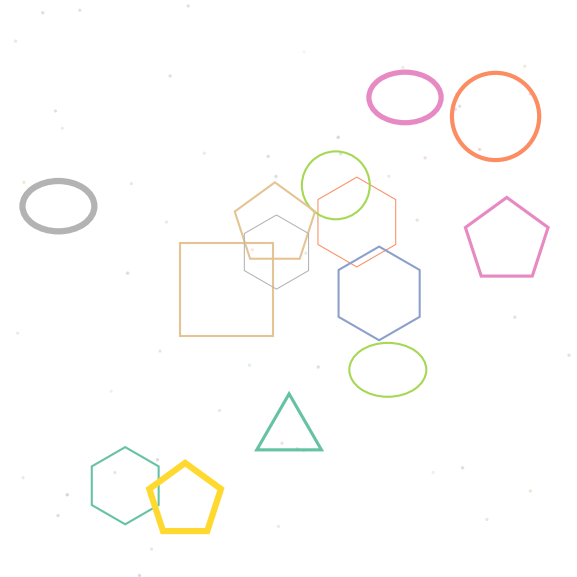[{"shape": "triangle", "thickness": 1.5, "radius": 0.32, "center": [0.501, 0.253]}, {"shape": "hexagon", "thickness": 1, "radius": 0.33, "center": [0.217, 0.158]}, {"shape": "hexagon", "thickness": 0.5, "radius": 0.39, "center": [0.618, 0.615]}, {"shape": "circle", "thickness": 2, "radius": 0.38, "center": [0.858, 0.797]}, {"shape": "hexagon", "thickness": 1, "radius": 0.41, "center": [0.656, 0.491]}, {"shape": "pentagon", "thickness": 1.5, "radius": 0.38, "center": [0.877, 0.582]}, {"shape": "oval", "thickness": 2.5, "radius": 0.31, "center": [0.701, 0.83]}, {"shape": "oval", "thickness": 1, "radius": 0.33, "center": [0.672, 0.359]}, {"shape": "circle", "thickness": 1, "radius": 0.29, "center": [0.581, 0.678]}, {"shape": "pentagon", "thickness": 3, "radius": 0.33, "center": [0.321, 0.132]}, {"shape": "square", "thickness": 1, "radius": 0.4, "center": [0.392, 0.498]}, {"shape": "pentagon", "thickness": 1, "radius": 0.37, "center": [0.476, 0.61]}, {"shape": "hexagon", "thickness": 0.5, "radius": 0.32, "center": [0.479, 0.563]}, {"shape": "oval", "thickness": 3, "radius": 0.31, "center": [0.101, 0.642]}]